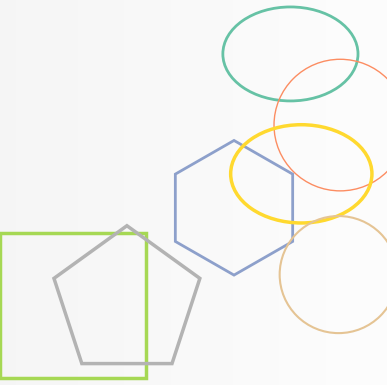[{"shape": "oval", "thickness": 2, "radius": 0.87, "center": [0.749, 0.86]}, {"shape": "circle", "thickness": 1, "radius": 0.85, "center": [0.878, 0.675]}, {"shape": "hexagon", "thickness": 2, "radius": 0.87, "center": [0.604, 0.46]}, {"shape": "square", "thickness": 2.5, "radius": 0.94, "center": [0.188, 0.207]}, {"shape": "oval", "thickness": 2.5, "radius": 0.91, "center": [0.778, 0.548]}, {"shape": "circle", "thickness": 1.5, "radius": 0.76, "center": [0.874, 0.287]}, {"shape": "pentagon", "thickness": 2.5, "radius": 0.99, "center": [0.328, 0.216]}]